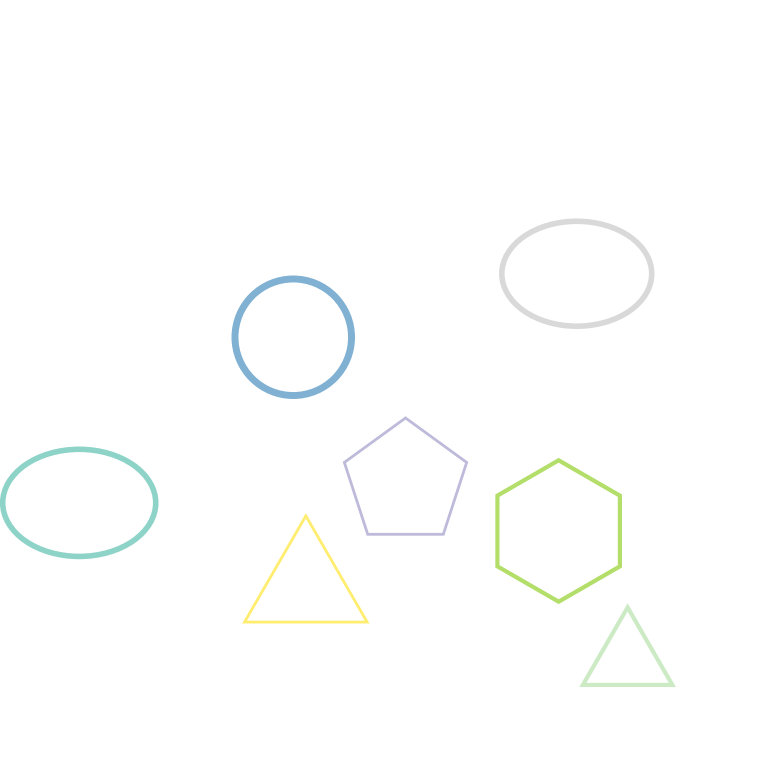[{"shape": "oval", "thickness": 2, "radius": 0.5, "center": [0.103, 0.347]}, {"shape": "pentagon", "thickness": 1, "radius": 0.42, "center": [0.527, 0.374]}, {"shape": "circle", "thickness": 2.5, "radius": 0.38, "center": [0.381, 0.562]}, {"shape": "hexagon", "thickness": 1.5, "radius": 0.46, "center": [0.726, 0.31]}, {"shape": "oval", "thickness": 2, "radius": 0.49, "center": [0.749, 0.645]}, {"shape": "triangle", "thickness": 1.5, "radius": 0.34, "center": [0.815, 0.144]}, {"shape": "triangle", "thickness": 1, "radius": 0.46, "center": [0.397, 0.238]}]